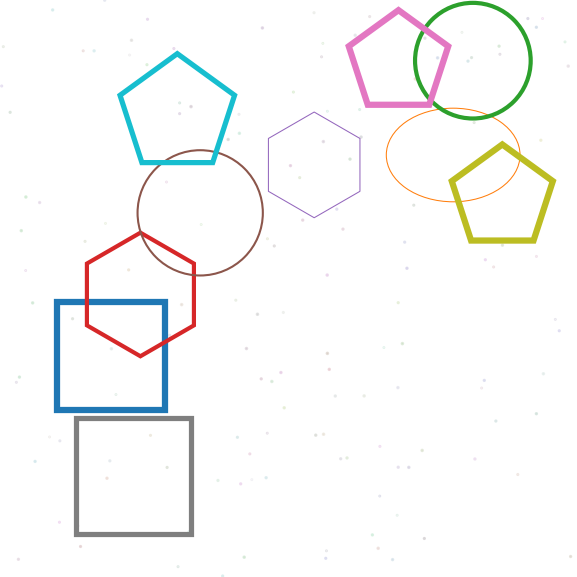[{"shape": "square", "thickness": 3, "radius": 0.47, "center": [0.193, 0.383]}, {"shape": "oval", "thickness": 0.5, "radius": 0.58, "center": [0.785, 0.731]}, {"shape": "circle", "thickness": 2, "radius": 0.5, "center": [0.819, 0.894]}, {"shape": "hexagon", "thickness": 2, "radius": 0.53, "center": [0.243, 0.489]}, {"shape": "hexagon", "thickness": 0.5, "radius": 0.46, "center": [0.544, 0.714]}, {"shape": "circle", "thickness": 1, "radius": 0.54, "center": [0.347, 0.631]}, {"shape": "pentagon", "thickness": 3, "radius": 0.45, "center": [0.69, 0.891]}, {"shape": "square", "thickness": 2.5, "radius": 0.5, "center": [0.231, 0.175]}, {"shape": "pentagon", "thickness": 3, "radius": 0.46, "center": [0.87, 0.657]}, {"shape": "pentagon", "thickness": 2.5, "radius": 0.52, "center": [0.307, 0.802]}]